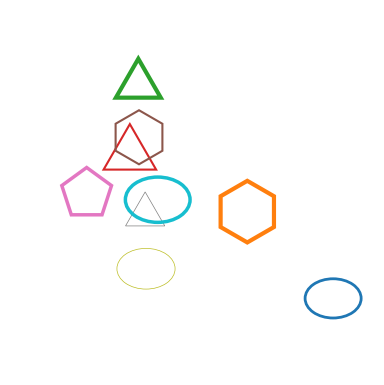[{"shape": "oval", "thickness": 2, "radius": 0.36, "center": [0.865, 0.225]}, {"shape": "hexagon", "thickness": 3, "radius": 0.4, "center": [0.642, 0.45]}, {"shape": "triangle", "thickness": 3, "radius": 0.34, "center": [0.359, 0.78]}, {"shape": "triangle", "thickness": 1.5, "radius": 0.39, "center": [0.337, 0.599]}, {"shape": "hexagon", "thickness": 1.5, "radius": 0.35, "center": [0.361, 0.643]}, {"shape": "pentagon", "thickness": 2.5, "radius": 0.34, "center": [0.225, 0.497]}, {"shape": "triangle", "thickness": 0.5, "radius": 0.29, "center": [0.377, 0.443]}, {"shape": "oval", "thickness": 0.5, "radius": 0.38, "center": [0.379, 0.302]}, {"shape": "oval", "thickness": 2.5, "radius": 0.42, "center": [0.41, 0.481]}]